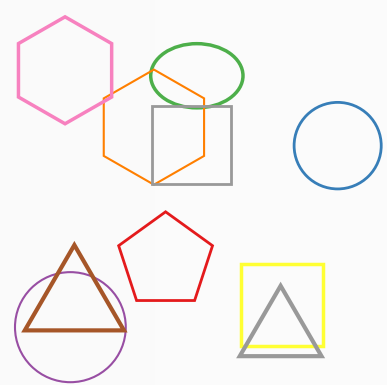[{"shape": "pentagon", "thickness": 2, "radius": 0.64, "center": [0.427, 0.322]}, {"shape": "circle", "thickness": 2, "radius": 0.56, "center": [0.871, 0.622]}, {"shape": "oval", "thickness": 2.5, "radius": 0.6, "center": [0.508, 0.803]}, {"shape": "circle", "thickness": 1.5, "radius": 0.71, "center": [0.182, 0.15]}, {"shape": "hexagon", "thickness": 1.5, "radius": 0.75, "center": [0.397, 0.67]}, {"shape": "square", "thickness": 2.5, "radius": 0.53, "center": [0.728, 0.208]}, {"shape": "triangle", "thickness": 3, "radius": 0.74, "center": [0.192, 0.216]}, {"shape": "hexagon", "thickness": 2.5, "radius": 0.69, "center": [0.168, 0.817]}, {"shape": "square", "thickness": 2, "radius": 0.51, "center": [0.495, 0.622]}, {"shape": "triangle", "thickness": 3, "radius": 0.61, "center": [0.724, 0.136]}]